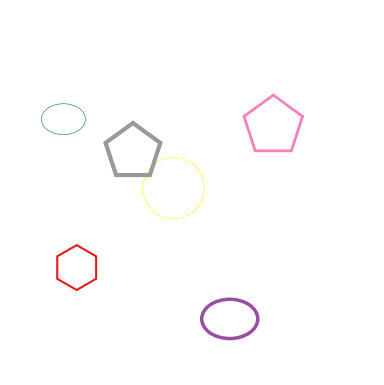[{"shape": "hexagon", "thickness": 1.5, "radius": 0.29, "center": [0.199, 0.305]}, {"shape": "oval", "thickness": 0.5, "radius": 0.29, "center": [0.165, 0.69]}, {"shape": "oval", "thickness": 2.5, "radius": 0.36, "center": [0.597, 0.172]}, {"shape": "circle", "thickness": 0.5, "radius": 0.4, "center": [0.451, 0.512]}, {"shape": "pentagon", "thickness": 2, "radius": 0.4, "center": [0.71, 0.673]}, {"shape": "pentagon", "thickness": 3, "radius": 0.37, "center": [0.345, 0.606]}]